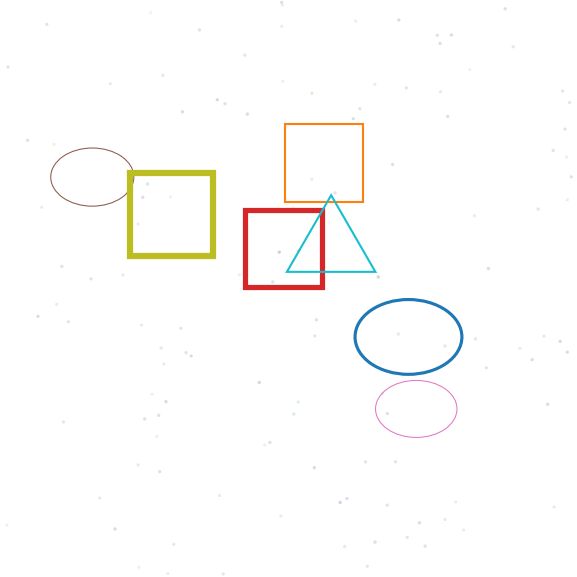[{"shape": "oval", "thickness": 1.5, "radius": 0.46, "center": [0.707, 0.416]}, {"shape": "square", "thickness": 1, "radius": 0.34, "center": [0.561, 0.716]}, {"shape": "square", "thickness": 2.5, "radius": 0.34, "center": [0.491, 0.569]}, {"shape": "oval", "thickness": 0.5, "radius": 0.36, "center": [0.16, 0.692]}, {"shape": "oval", "thickness": 0.5, "radius": 0.35, "center": [0.721, 0.291]}, {"shape": "square", "thickness": 3, "radius": 0.36, "center": [0.298, 0.627]}, {"shape": "triangle", "thickness": 1, "radius": 0.44, "center": [0.573, 0.573]}]